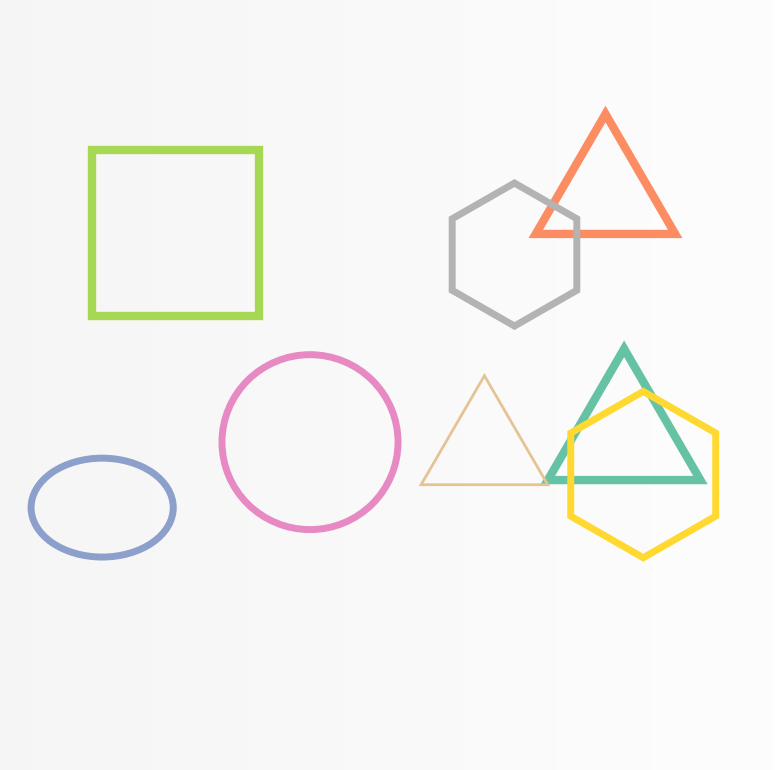[{"shape": "triangle", "thickness": 3, "radius": 0.57, "center": [0.805, 0.433]}, {"shape": "triangle", "thickness": 3, "radius": 0.52, "center": [0.781, 0.748]}, {"shape": "oval", "thickness": 2.5, "radius": 0.46, "center": [0.132, 0.341]}, {"shape": "circle", "thickness": 2.5, "radius": 0.57, "center": [0.4, 0.426]}, {"shape": "square", "thickness": 3, "radius": 0.54, "center": [0.226, 0.697]}, {"shape": "hexagon", "thickness": 2.5, "radius": 0.54, "center": [0.83, 0.384]}, {"shape": "triangle", "thickness": 1, "radius": 0.47, "center": [0.625, 0.418]}, {"shape": "hexagon", "thickness": 2.5, "radius": 0.46, "center": [0.664, 0.669]}]